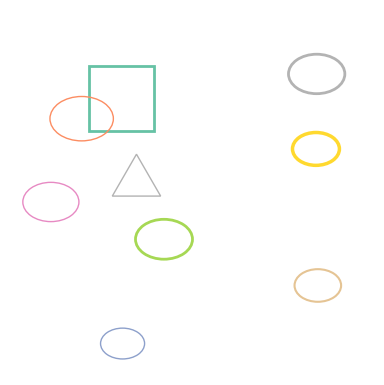[{"shape": "square", "thickness": 2, "radius": 0.42, "center": [0.315, 0.744]}, {"shape": "oval", "thickness": 1, "radius": 0.41, "center": [0.212, 0.692]}, {"shape": "oval", "thickness": 1, "radius": 0.29, "center": [0.318, 0.108]}, {"shape": "oval", "thickness": 1, "radius": 0.36, "center": [0.132, 0.475]}, {"shape": "oval", "thickness": 2, "radius": 0.37, "center": [0.426, 0.379]}, {"shape": "oval", "thickness": 2.5, "radius": 0.3, "center": [0.821, 0.613]}, {"shape": "oval", "thickness": 1.5, "radius": 0.3, "center": [0.826, 0.259]}, {"shape": "oval", "thickness": 2, "radius": 0.37, "center": [0.823, 0.808]}, {"shape": "triangle", "thickness": 1, "radius": 0.36, "center": [0.354, 0.527]}]